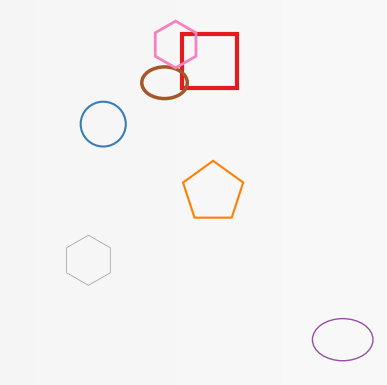[{"shape": "square", "thickness": 3, "radius": 0.36, "center": [0.539, 0.842]}, {"shape": "circle", "thickness": 1.5, "radius": 0.29, "center": [0.266, 0.678]}, {"shape": "oval", "thickness": 1, "radius": 0.39, "center": [0.884, 0.118]}, {"shape": "pentagon", "thickness": 1.5, "radius": 0.41, "center": [0.55, 0.501]}, {"shape": "oval", "thickness": 2.5, "radius": 0.29, "center": [0.425, 0.785]}, {"shape": "hexagon", "thickness": 2, "radius": 0.3, "center": [0.453, 0.884]}, {"shape": "hexagon", "thickness": 0.5, "radius": 0.33, "center": [0.228, 0.324]}]